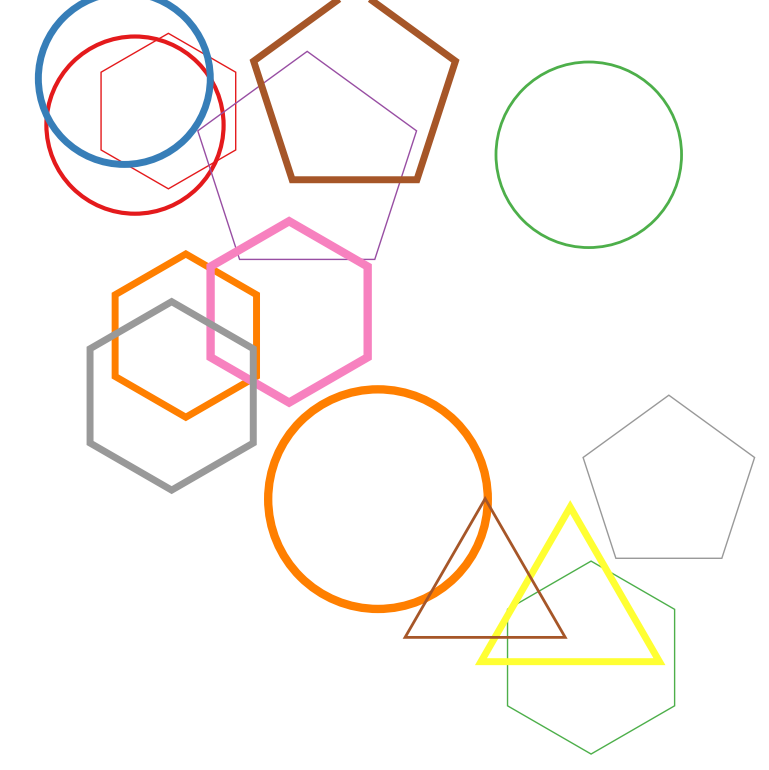[{"shape": "hexagon", "thickness": 0.5, "radius": 0.5, "center": [0.219, 0.856]}, {"shape": "circle", "thickness": 1.5, "radius": 0.58, "center": [0.175, 0.838]}, {"shape": "circle", "thickness": 2.5, "radius": 0.56, "center": [0.161, 0.898]}, {"shape": "hexagon", "thickness": 0.5, "radius": 0.63, "center": [0.768, 0.146]}, {"shape": "circle", "thickness": 1, "radius": 0.6, "center": [0.765, 0.799]}, {"shape": "pentagon", "thickness": 0.5, "radius": 0.75, "center": [0.399, 0.784]}, {"shape": "circle", "thickness": 3, "radius": 0.71, "center": [0.491, 0.352]}, {"shape": "hexagon", "thickness": 2.5, "radius": 0.53, "center": [0.241, 0.564]}, {"shape": "triangle", "thickness": 2.5, "radius": 0.67, "center": [0.741, 0.208]}, {"shape": "pentagon", "thickness": 2.5, "radius": 0.69, "center": [0.46, 0.878]}, {"shape": "triangle", "thickness": 1, "radius": 0.6, "center": [0.63, 0.232]}, {"shape": "hexagon", "thickness": 3, "radius": 0.59, "center": [0.375, 0.595]}, {"shape": "hexagon", "thickness": 2.5, "radius": 0.61, "center": [0.223, 0.486]}, {"shape": "pentagon", "thickness": 0.5, "radius": 0.59, "center": [0.869, 0.37]}]